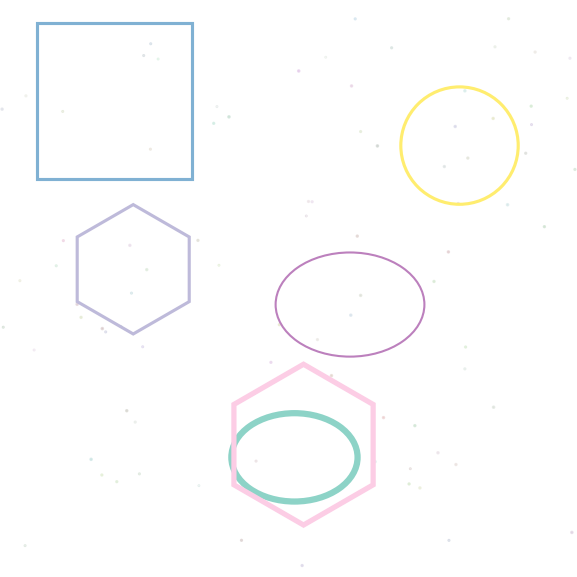[{"shape": "oval", "thickness": 3, "radius": 0.55, "center": [0.51, 0.207]}, {"shape": "hexagon", "thickness": 1.5, "radius": 0.56, "center": [0.231, 0.533]}, {"shape": "square", "thickness": 1.5, "radius": 0.67, "center": [0.198, 0.824]}, {"shape": "hexagon", "thickness": 2.5, "radius": 0.7, "center": [0.526, 0.229]}, {"shape": "oval", "thickness": 1, "radius": 0.64, "center": [0.606, 0.472]}, {"shape": "circle", "thickness": 1.5, "radius": 0.51, "center": [0.796, 0.747]}]